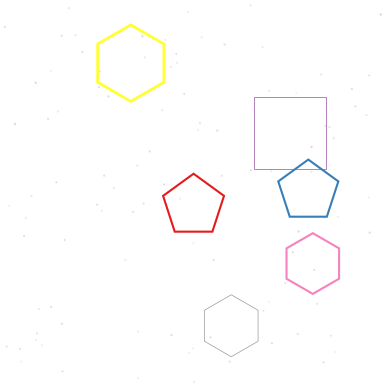[{"shape": "pentagon", "thickness": 1.5, "radius": 0.42, "center": [0.503, 0.466]}, {"shape": "pentagon", "thickness": 1.5, "radius": 0.41, "center": [0.801, 0.504]}, {"shape": "square", "thickness": 0.5, "radius": 0.47, "center": [0.752, 0.654]}, {"shape": "hexagon", "thickness": 2, "radius": 0.5, "center": [0.34, 0.836]}, {"shape": "hexagon", "thickness": 1.5, "radius": 0.39, "center": [0.813, 0.315]}, {"shape": "hexagon", "thickness": 0.5, "radius": 0.4, "center": [0.601, 0.154]}]